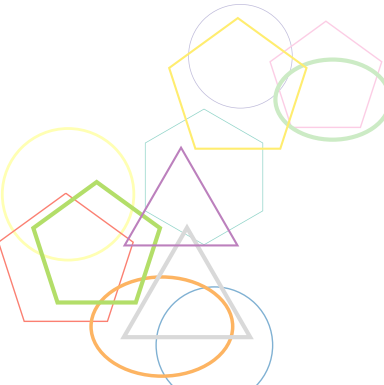[{"shape": "hexagon", "thickness": 0.5, "radius": 0.88, "center": [0.53, 0.54]}, {"shape": "circle", "thickness": 2, "radius": 0.85, "center": [0.177, 0.495]}, {"shape": "circle", "thickness": 0.5, "radius": 0.67, "center": [0.624, 0.854]}, {"shape": "pentagon", "thickness": 1, "radius": 0.92, "center": [0.171, 0.314]}, {"shape": "circle", "thickness": 1, "radius": 0.76, "center": [0.557, 0.103]}, {"shape": "oval", "thickness": 2.5, "radius": 0.92, "center": [0.42, 0.152]}, {"shape": "pentagon", "thickness": 3, "radius": 0.86, "center": [0.251, 0.354]}, {"shape": "pentagon", "thickness": 1, "radius": 0.76, "center": [0.847, 0.792]}, {"shape": "triangle", "thickness": 3, "radius": 0.95, "center": [0.486, 0.219]}, {"shape": "triangle", "thickness": 1.5, "radius": 0.85, "center": [0.47, 0.447]}, {"shape": "oval", "thickness": 3, "radius": 0.74, "center": [0.864, 0.741]}, {"shape": "pentagon", "thickness": 1.5, "radius": 0.94, "center": [0.618, 0.766]}]